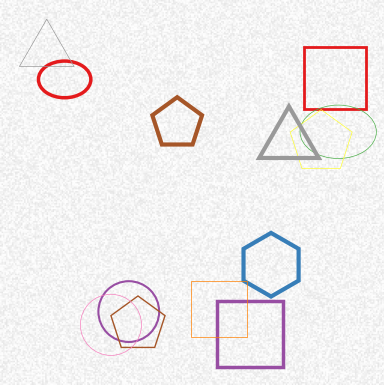[{"shape": "oval", "thickness": 2.5, "radius": 0.34, "center": [0.168, 0.794]}, {"shape": "square", "thickness": 2, "radius": 0.4, "center": [0.87, 0.798]}, {"shape": "hexagon", "thickness": 3, "radius": 0.41, "center": [0.704, 0.312]}, {"shape": "oval", "thickness": 0.5, "radius": 0.5, "center": [0.878, 0.658]}, {"shape": "circle", "thickness": 1.5, "radius": 0.39, "center": [0.334, 0.191]}, {"shape": "square", "thickness": 2.5, "radius": 0.43, "center": [0.649, 0.133]}, {"shape": "square", "thickness": 0.5, "radius": 0.37, "center": [0.569, 0.197]}, {"shape": "pentagon", "thickness": 0.5, "radius": 0.42, "center": [0.834, 0.631]}, {"shape": "pentagon", "thickness": 3, "radius": 0.34, "center": [0.46, 0.68]}, {"shape": "pentagon", "thickness": 1, "radius": 0.37, "center": [0.358, 0.157]}, {"shape": "circle", "thickness": 0.5, "radius": 0.4, "center": [0.288, 0.156]}, {"shape": "triangle", "thickness": 0.5, "radius": 0.41, "center": [0.121, 0.868]}, {"shape": "triangle", "thickness": 3, "radius": 0.45, "center": [0.751, 0.634]}]